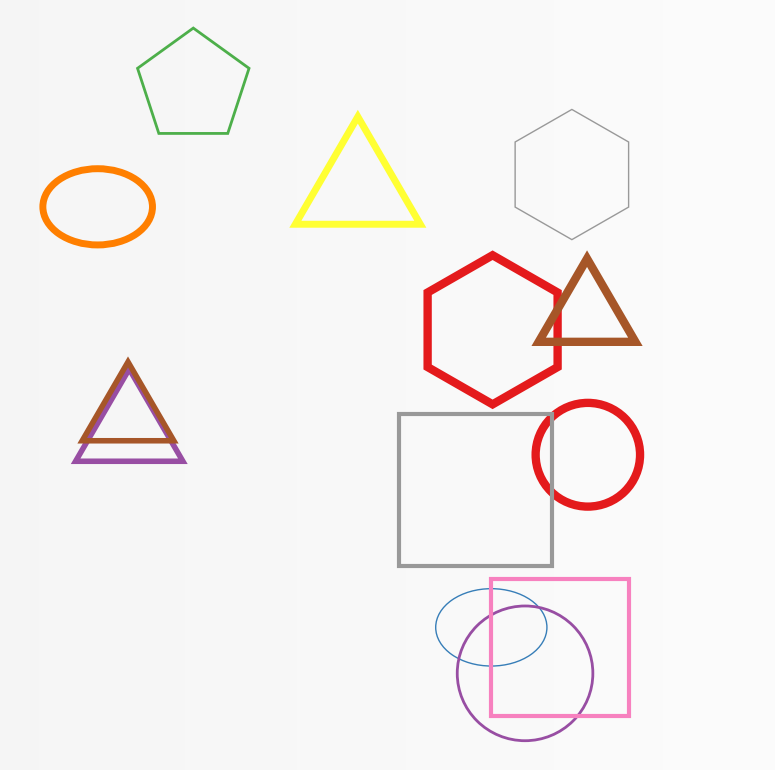[{"shape": "hexagon", "thickness": 3, "radius": 0.48, "center": [0.636, 0.572]}, {"shape": "circle", "thickness": 3, "radius": 0.34, "center": [0.759, 0.409]}, {"shape": "oval", "thickness": 0.5, "radius": 0.36, "center": [0.634, 0.185]}, {"shape": "pentagon", "thickness": 1, "radius": 0.38, "center": [0.249, 0.888]}, {"shape": "triangle", "thickness": 2, "radius": 0.4, "center": [0.167, 0.441]}, {"shape": "circle", "thickness": 1, "radius": 0.44, "center": [0.677, 0.126]}, {"shape": "oval", "thickness": 2.5, "radius": 0.35, "center": [0.126, 0.731]}, {"shape": "triangle", "thickness": 2.5, "radius": 0.47, "center": [0.462, 0.755]}, {"shape": "triangle", "thickness": 3, "radius": 0.36, "center": [0.757, 0.592]}, {"shape": "triangle", "thickness": 2, "radius": 0.34, "center": [0.165, 0.462]}, {"shape": "square", "thickness": 1.5, "radius": 0.44, "center": [0.723, 0.159]}, {"shape": "hexagon", "thickness": 0.5, "radius": 0.42, "center": [0.738, 0.773]}, {"shape": "square", "thickness": 1.5, "radius": 0.5, "center": [0.613, 0.364]}]